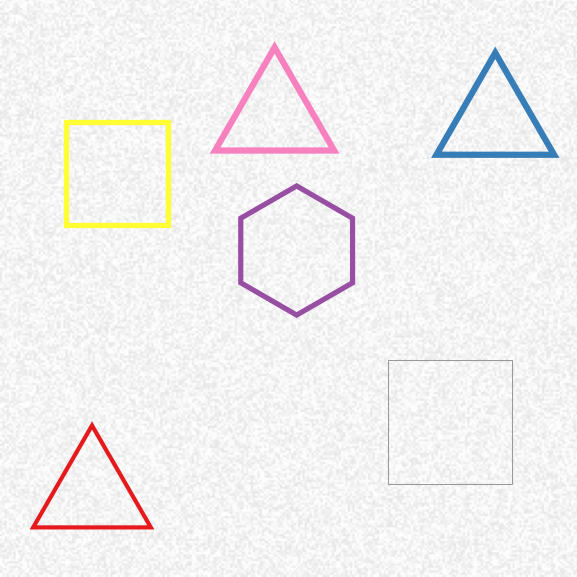[{"shape": "triangle", "thickness": 2, "radius": 0.59, "center": [0.159, 0.145]}, {"shape": "triangle", "thickness": 3, "radius": 0.59, "center": [0.858, 0.79]}, {"shape": "hexagon", "thickness": 2.5, "radius": 0.56, "center": [0.514, 0.565]}, {"shape": "square", "thickness": 2.5, "radius": 0.44, "center": [0.202, 0.699]}, {"shape": "triangle", "thickness": 3, "radius": 0.6, "center": [0.476, 0.798]}, {"shape": "square", "thickness": 0.5, "radius": 0.54, "center": [0.779, 0.268]}]